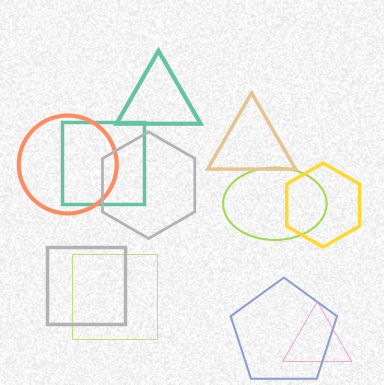[{"shape": "triangle", "thickness": 3, "radius": 0.63, "center": [0.412, 0.742]}, {"shape": "square", "thickness": 2.5, "radius": 0.54, "center": [0.267, 0.577]}, {"shape": "circle", "thickness": 3, "radius": 0.64, "center": [0.176, 0.573]}, {"shape": "pentagon", "thickness": 1.5, "radius": 0.73, "center": [0.737, 0.134]}, {"shape": "triangle", "thickness": 0.5, "radius": 0.52, "center": [0.824, 0.113]}, {"shape": "square", "thickness": 0.5, "radius": 0.55, "center": [0.298, 0.231]}, {"shape": "oval", "thickness": 1.5, "radius": 0.67, "center": [0.714, 0.471]}, {"shape": "hexagon", "thickness": 2.5, "radius": 0.55, "center": [0.839, 0.467]}, {"shape": "triangle", "thickness": 2.5, "radius": 0.66, "center": [0.653, 0.627]}, {"shape": "hexagon", "thickness": 2, "radius": 0.69, "center": [0.386, 0.519]}, {"shape": "square", "thickness": 2.5, "radius": 0.51, "center": [0.224, 0.258]}]